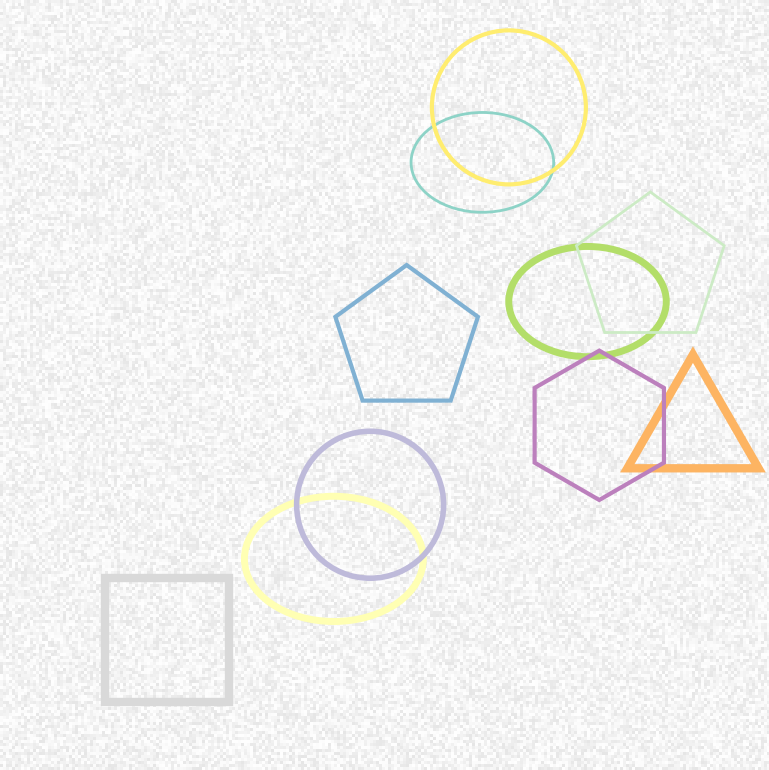[{"shape": "oval", "thickness": 1, "radius": 0.46, "center": [0.626, 0.789]}, {"shape": "oval", "thickness": 2.5, "radius": 0.58, "center": [0.434, 0.274]}, {"shape": "circle", "thickness": 2, "radius": 0.48, "center": [0.481, 0.344]}, {"shape": "pentagon", "thickness": 1.5, "radius": 0.49, "center": [0.528, 0.558]}, {"shape": "triangle", "thickness": 3, "radius": 0.49, "center": [0.9, 0.441]}, {"shape": "oval", "thickness": 2.5, "radius": 0.51, "center": [0.763, 0.608]}, {"shape": "square", "thickness": 3, "radius": 0.4, "center": [0.217, 0.169]}, {"shape": "hexagon", "thickness": 1.5, "radius": 0.48, "center": [0.778, 0.448]}, {"shape": "pentagon", "thickness": 1, "radius": 0.5, "center": [0.845, 0.65]}, {"shape": "circle", "thickness": 1.5, "radius": 0.5, "center": [0.661, 0.861]}]